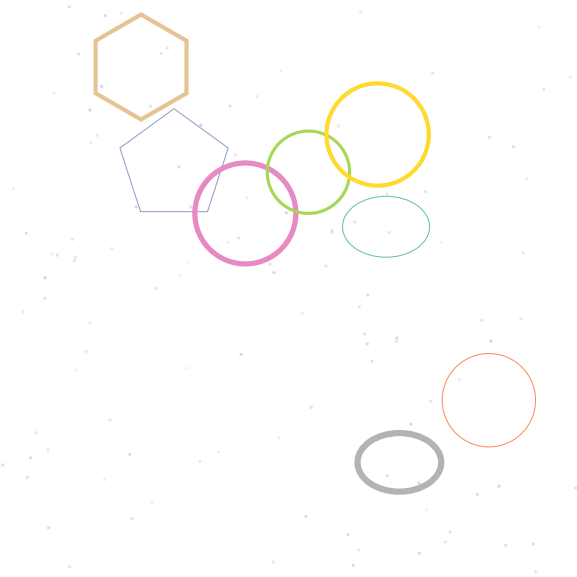[{"shape": "oval", "thickness": 0.5, "radius": 0.38, "center": [0.668, 0.606]}, {"shape": "circle", "thickness": 0.5, "radius": 0.4, "center": [0.847, 0.306]}, {"shape": "pentagon", "thickness": 0.5, "radius": 0.49, "center": [0.301, 0.712]}, {"shape": "circle", "thickness": 2.5, "radius": 0.44, "center": [0.425, 0.63]}, {"shape": "circle", "thickness": 1.5, "radius": 0.36, "center": [0.534, 0.701]}, {"shape": "circle", "thickness": 2, "radius": 0.44, "center": [0.654, 0.766]}, {"shape": "hexagon", "thickness": 2, "radius": 0.45, "center": [0.244, 0.883]}, {"shape": "oval", "thickness": 3, "radius": 0.36, "center": [0.692, 0.199]}]